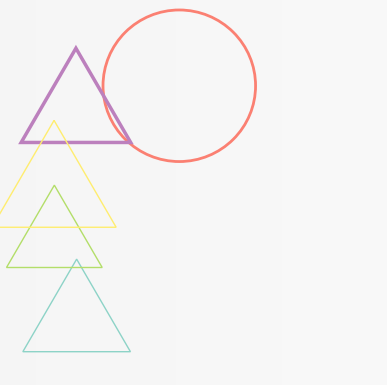[{"shape": "triangle", "thickness": 1, "radius": 0.8, "center": [0.198, 0.167]}, {"shape": "circle", "thickness": 2, "radius": 0.98, "center": [0.463, 0.777]}, {"shape": "triangle", "thickness": 1, "radius": 0.71, "center": [0.14, 0.376]}, {"shape": "triangle", "thickness": 2.5, "radius": 0.82, "center": [0.196, 0.712]}, {"shape": "triangle", "thickness": 1, "radius": 0.93, "center": [0.139, 0.502]}]